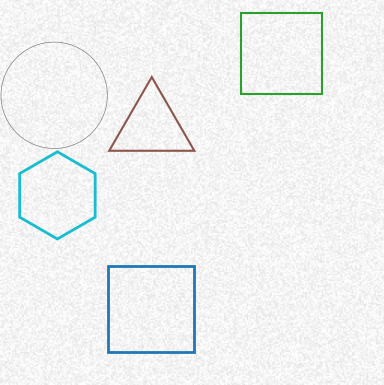[{"shape": "square", "thickness": 2, "radius": 0.56, "center": [0.391, 0.197]}, {"shape": "square", "thickness": 1.5, "radius": 0.53, "center": [0.73, 0.862]}, {"shape": "triangle", "thickness": 1.5, "radius": 0.64, "center": [0.394, 0.672]}, {"shape": "circle", "thickness": 0.5, "radius": 0.69, "center": [0.141, 0.752]}, {"shape": "hexagon", "thickness": 2, "radius": 0.57, "center": [0.149, 0.493]}]